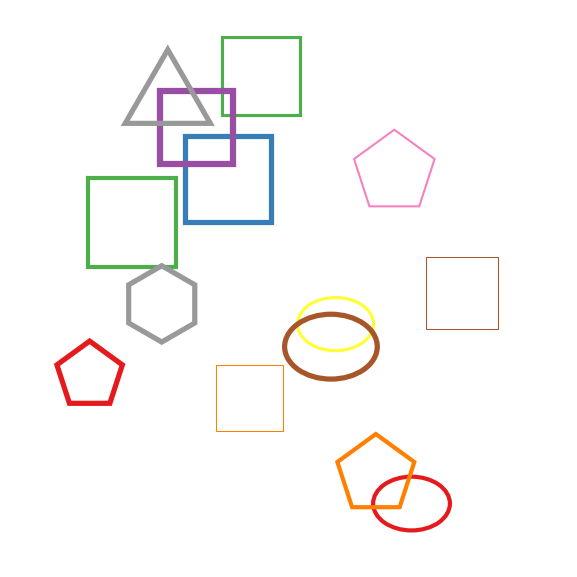[{"shape": "oval", "thickness": 2, "radius": 0.33, "center": [0.713, 0.127]}, {"shape": "pentagon", "thickness": 2.5, "radius": 0.3, "center": [0.155, 0.349]}, {"shape": "square", "thickness": 2.5, "radius": 0.37, "center": [0.394, 0.689]}, {"shape": "square", "thickness": 2, "radius": 0.38, "center": [0.229, 0.614]}, {"shape": "square", "thickness": 1.5, "radius": 0.34, "center": [0.452, 0.867]}, {"shape": "square", "thickness": 3, "radius": 0.32, "center": [0.34, 0.778]}, {"shape": "pentagon", "thickness": 2, "radius": 0.35, "center": [0.651, 0.178]}, {"shape": "square", "thickness": 0.5, "radius": 0.29, "center": [0.432, 0.309]}, {"shape": "oval", "thickness": 1.5, "radius": 0.33, "center": [0.581, 0.438]}, {"shape": "square", "thickness": 0.5, "radius": 0.31, "center": [0.8, 0.492]}, {"shape": "oval", "thickness": 2.5, "radius": 0.4, "center": [0.573, 0.399]}, {"shape": "pentagon", "thickness": 1, "radius": 0.37, "center": [0.683, 0.701]}, {"shape": "triangle", "thickness": 2.5, "radius": 0.43, "center": [0.29, 0.828]}, {"shape": "hexagon", "thickness": 2.5, "radius": 0.33, "center": [0.28, 0.473]}]